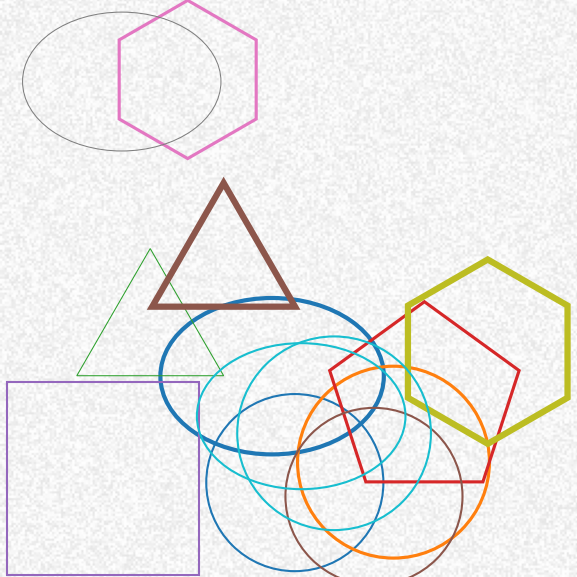[{"shape": "circle", "thickness": 1, "radius": 0.77, "center": [0.511, 0.163]}, {"shape": "oval", "thickness": 2, "radius": 0.97, "center": [0.471, 0.348]}, {"shape": "circle", "thickness": 1.5, "radius": 0.83, "center": [0.681, 0.199]}, {"shape": "triangle", "thickness": 0.5, "radius": 0.73, "center": [0.26, 0.422]}, {"shape": "pentagon", "thickness": 1.5, "radius": 0.86, "center": [0.735, 0.304]}, {"shape": "square", "thickness": 1, "radius": 0.83, "center": [0.178, 0.171]}, {"shape": "circle", "thickness": 1, "radius": 0.77, "center": [0.648, 0.14]}, {"shape": "triangle", "thickness": 3, "radius": 0.71, "center": [0.387, 0.54]}, {"shape": "hexagon", "thickness": 1.5, "radius": 0.68, "center": [0.325, 0.862]}, {"shape": "oval", "thickness": 0.5, "radius": 0.86, "center": [0.211, 0.858]}, {"shape": "hexagon", "thickness": 3, "radius": 0.8, "center": [0.845, 0.39]}, {"shape": "circle", "thickness": 1, "radius": 0.84, "center": [0.578, 0.249]}, {"shape": "oval", "thickness": 1, "radius": 0.9, "center": [0.522, 0.278]}]